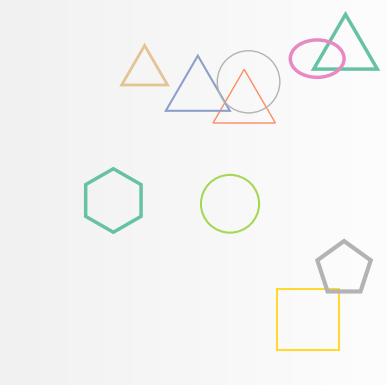[{"shape": "triangle", "thickness": 2.5, "radius": 0.47, "center": [0.892, 0.868]}, {"shape": "hexagon", "thickness": 2.5, "radius": 0.41, "center": [0.293, 0.479]}, {"shape": "triangle", "thickness": 1, "radius": 0.46, "center": [0.63, 0.727]}, {"shape": "triangle", "thickness": 1.5, "radius": 0.48, "center": [0.511, 0.76]}, {"shape": "oval", "thickness": 2.5, "radius": 0.35, "center": [0.818, 0.848]}, {"shape": "circle", "thickness": 1.5, "radius": 0.38, "center": [0.594, 0.471]}, {"shape": "square", "thickness": 1.5, "radius": 0.4, "center": [0.794, 0.17]}, {"shape": "triangle", "thickness": 2, "radius": 0.34, "center": [0.373, 0.813]}, {"shape": "pentagon", "thickness": 3, "radius": 0.36, "center": [0.888, 0.302]}, {"shape": "circle", "thickness": 1, "radius": 0.4, "center": [0.641, 0.787]}]